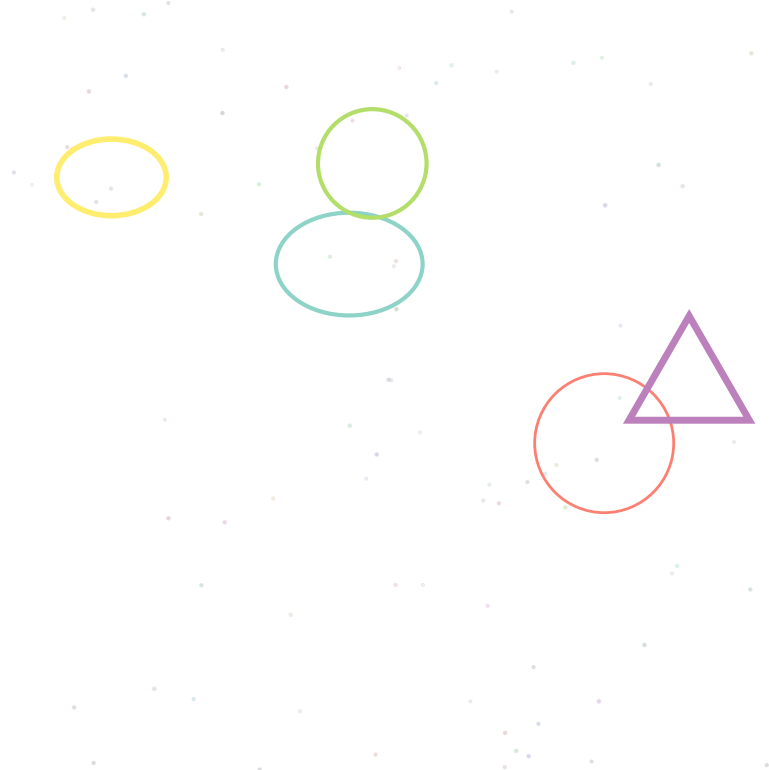[{"shape": "oval", "thickness": 1.5, "radius": 0.48, "center": [0.454, 0.657]}, {"shape": "circle", "thickness": 1, "radius": 0.45, "center": [0.785, 0.424]}, {"shape": "circle", "thickness": 1.5, "radius": 0.35, "center": [0.483, 0.788]}, {"shape": "triangle", "thickness": 2.5, "radius": 0.45, "center": [0.895, 0.499]}, {"shape": "oval", "thickness": 2, "radius": 0.36, "center": [0.145, 0.77]}]